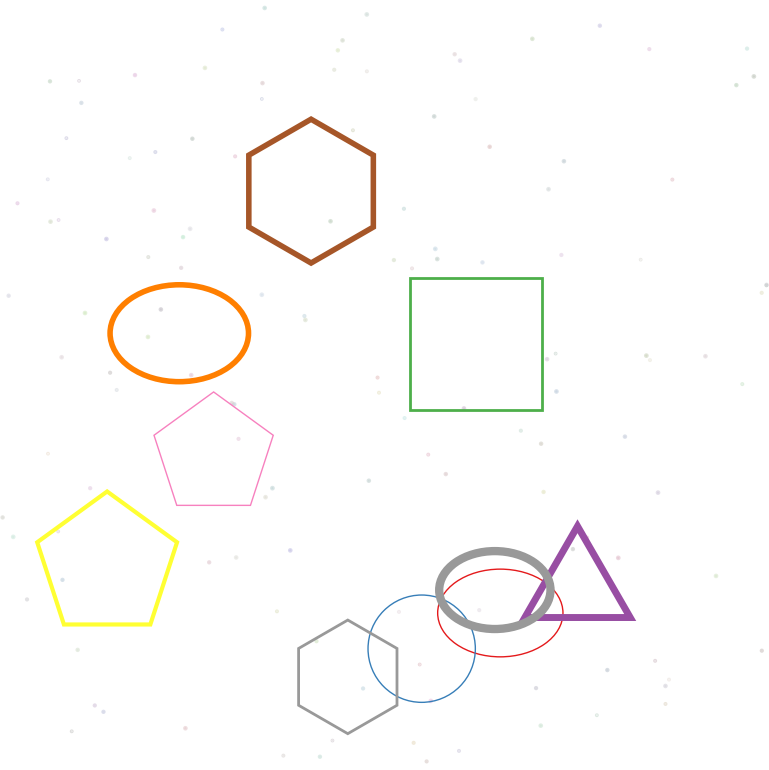[{"shape": "oval", "thickness": 0.5, "radius": 0.41, "center": [0.65, 0.204]}, {"shape": "circle", "thickness": 0.5, "radius": 0.35, "center": [0.548, 0.158]}, {"shape": "square", "thickness": 1, "radius": 0.43, "center": [0.618, 0.553]}, {"shape": "triangle", "thickness": 2.5, "radius": 0.4, "center": [0.75, 0.238]}, {"shape": "oval", "thickness": 2, "radius": 0.45, "center": [0.233, 0.567]}, {"shape": "pentagon", "thickness": 1.5, "radius": 0.48, "center": [0.139, 0.266]}, {"shape": "hexagon", "thickness": 2, "radius": 0.47, "center": [0.404, 0.752]}, {"shape": "pentagon", "thickness": 0.5, "radius": 0.41, "center": [0.277, 0.41]}, {"shape": "hexagon", "thickness": 1, "radius": 0.37, "center": [0.452, 0.121]}, {"shape": "oval", "thickness": 3, "radius": 0.36, "center": [0.643, 0.234]}]